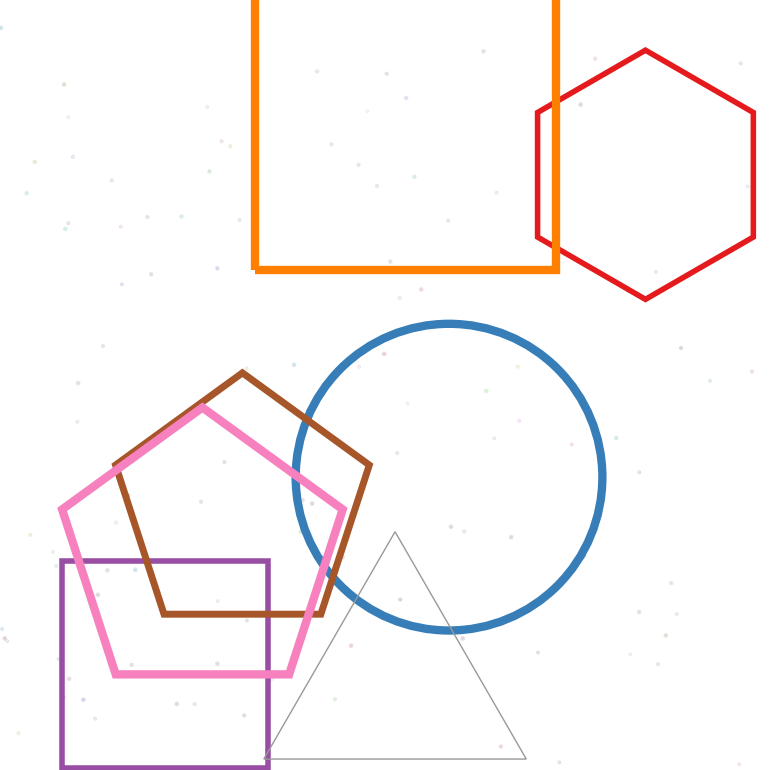[{"shape": "hexagon", "thickness": 2, "radius": 0.81, "center": [0.838, 0.773]}, {"shape": "circle", "thickness": 3, "radius": 1.0, "center": [0.583, 0.38]}, {"shape": "square", "thickness": 2, "radius": 0.67, "center": [0.215, 0.137]}, {"shape": "square", "thickness": 3, "radius": 0.98, "center": [0.527, 0.845]}, {"shape": "pentagon", "thickness": 2.5, "radius": 0.87, "center": [0.315, 0.343]}, {"shape": "pentagon", "thickness": 3, "radius": 0.96, "center": [0.263, 0.279]}, {"shape": "triangle", "thickness": 0.5, "radius": 0.98, "center": [0.513, 0.113]}]